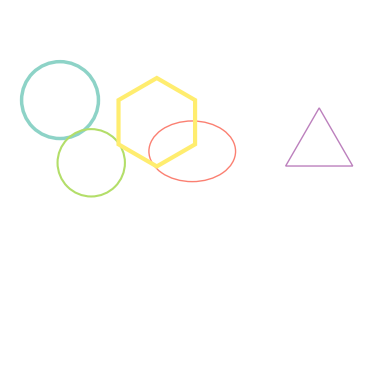[{"shape": "circle", "thickness": 2.5, "radius": 0.5, "center": [0.156, 0.74]}, {"shape": "oval", "thickness": 1, "radius": 0.56, "center": [0.499, 0.607]}, {"shape": "circle", "thickness": 1.5, "radius": 0.44, "center": [0.237, 0.577]}, {"shape": "triangle", "thickness": 1, "radius": 0.5, "center": [0.829, 0.619]}, {"shape": "hexagon", "thickness": 3, "radius": 0.57, "center": [0.407, 0.683]}]